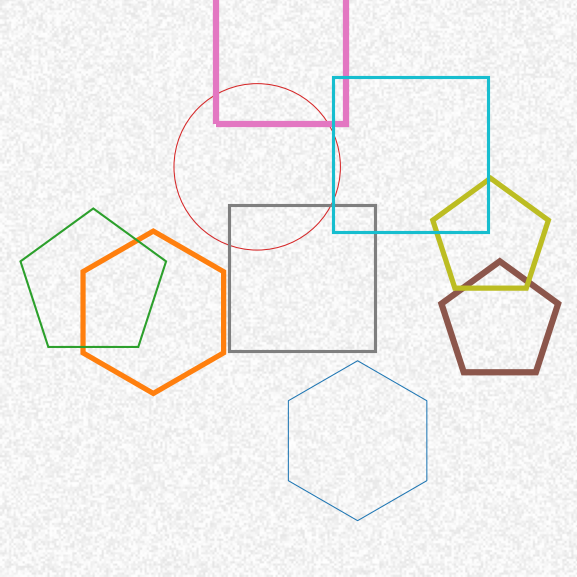[{"shape": "hexagon", "thickness": 0.5, "radius": 0.69, "center": [0.619, 0.236]}, {"shape": "hexagon", "thickness": 2.5, "radius": 0.7, "center": [0.265, 0.458]}, {"shape": "pentagon", "thickness": 1, "radius": 0.66, "center": [0.162, 0.506]}, {"shape": "circle", "thickness": 0.5, "radius": 0.72, "center": [0.445, 0.71]}, {"shape": "pentagon", "thickness": 3, "radius": 0.53, "center": [0.865, 0.44]}, {"shape": "square", "thickness": 3, "radius": 0.57, "center": [0.486, 0.898]}, {"shape": "square", "thickness": 1.5, "radius": 0.63, "center": [0.523, 0.518]}, {"shape": "pentagon", "thickness": 2.5, "radius": 0.53, "center": [0.849, 0.585]}, {"shape": "square", "thickness": 1.5, "radius": 0.67, "center": [0.711, 0.732]}]